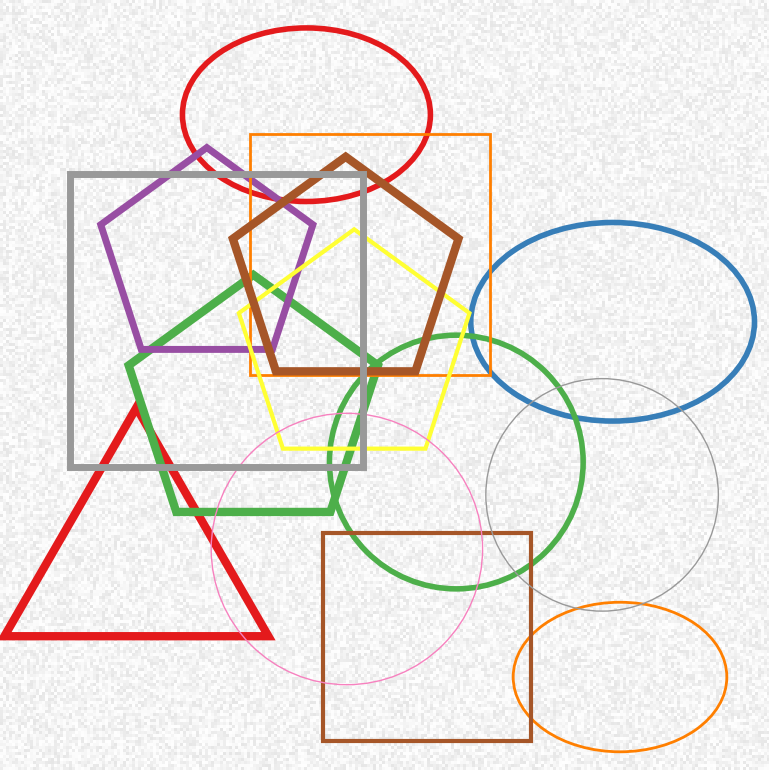[{"shape": "triangle", "thickness": 3, "radius": 0.99, "center": [0.177, 0.273]}, {"shape": "oval", "thickness": 2, "radius": 0.81, "center": [0.398, 0.851]}, {"shape": "oval", "thickness": 2, "radius": 0.92, "center": [0.796, 0.582]}, {"shape": "circle", "thickness": 2, "radius": 0.82, "center": [0.593, 0.4]}, {"shape": "pentagon", "thickness": 3, "radius": 0.85, "center": [0.329, 0.473]}, {"shape": "pentagon", "thickness": 2.5, "radius": 0.72, "center": [0.269, 0.663]}, {"shape": "oval", "thickness": 1, "radius": 0.69, "center": [0.805, 0.121]}, {"shape": "square", "thickness": 1, "radius": 0.78, "center": [0.48, 0.669]}, {"shape": "pentagon", "thickness": 1.5, "radius": 0.79, "center": [0.46, 0.545]}, {"shape": "square", "thickness": 1.5, "radius": 0.68, "center": [0.554, 0.172]}, {"shape": "pentagon", "thickness": 3, "radius": 0.77, "center": [0.449, 0.642]}, {"shape": "circle", "thickness": 0.5, "radius": 0.88, "center": [0.45, 0.287]}, {"shape": "square", "thickness": 2.5, "radius": 0.95, "center": [0.282, 0.584]}, {"shape": "circle", "thickness": 0.5, "radius": 0.75, "center": [0.782, 0.357]}]